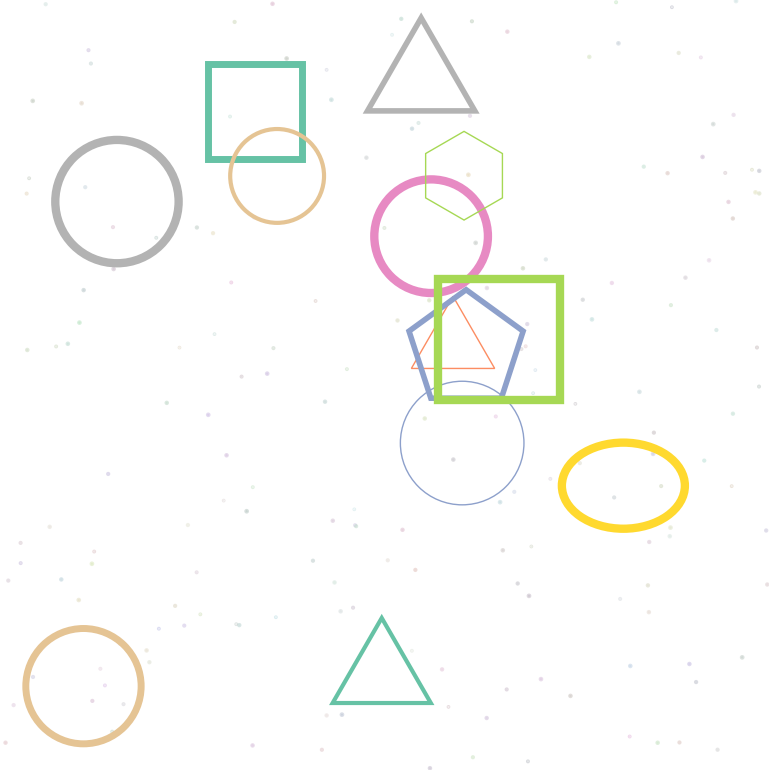[{"shape": "square", "thickness": 2.5, "radius": 0.31, "center": [0.331, 0.855]}, {"shape": "triangle", "thickness": 1.5, "radius": 0.37, "center": [0.496, 0.124]}, {"shape": "triangle", "thickness": 0.5, "radius": 0.31, "center": [0.588, 0.553]}, {"shape": "pentagon", "thickness": 2, "radius": 0.39, "center": [0.605, 0.546]}, {"shape": "circle", "thickness": 0.5, "radius": 0.4, "center": [0.6, 0.425]}, {"shape": "circle", "thickness": 3, "radius": 0.37, "center": [0.56, 0.693]}, {"shape": "hexagon", "thickness": 0.5, "radius": 0.29, "center": [0.603, 0.772]}, {"shape": "square", "thickness": 3, "radius": 0.4, "center": [0.648, 0.559]}, {"shape": "oval", "thickness": 3, "radius": 0.4, "center": [0.81, 0.369]}, {"shape": "circle", "thickness": 2.5, "radius": 0.37, "center": [0.108, 0.109]}, {"shape": "circle", "thickness": 1.5, "radius": 0.3, "center": [0.36, 0.772]}, {"shape": "circle", "thickness": 3, "radius": 0.4, "center": [0.152, 0.738]}, {"shape": "triangle", "thickness": 2, "radius": 0.4, "center": [0.547, 0.896]}]